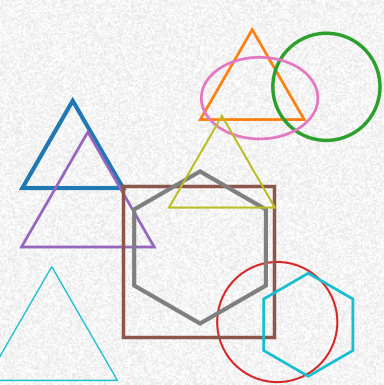[{"shape": "triangle", "thickness": 3, "radius": 0.76, "center": [0.189, 0.587]}, {"shape": "triangle", "thickness": 2, "radius": 0.78, "center": [0.655, 0.767]}, {"shape": "circle", "thickness": 2.5, "radius": 0.7, "center": [0.848, 0.774]}, {"shape": "circle", "thickness": 1.5, "radius": 0.78, "center": [0.72, 0.164]}, {"shape": "triangle", "thickness": 2, "radius": 1.0, "center": [0.228, 0.458]}, {"shape": "square", "thickness": 2.5, "radius": 0.98, "center": [0.516, 0.32]}, {"shape": "oval", "thickness": 2, "radius": 0.76, "center": [0.674, 0.745]}, {"shape": "hexagon", "thickness": 3, "radius": 0.99, "center": [0.52, 0.357]}, {"shape": "triangle", "thickness": 1.5, "radius": 0.79, "center": [0.576, 0.54]}, {"shape": "hexagon", "thickness": 2, "radius": 0.67, "center": [0.801, 0.156]}, {"shape": "triangle", "thickness": 1, "radius": 0.98, "center": [0.134, 0.11]}]